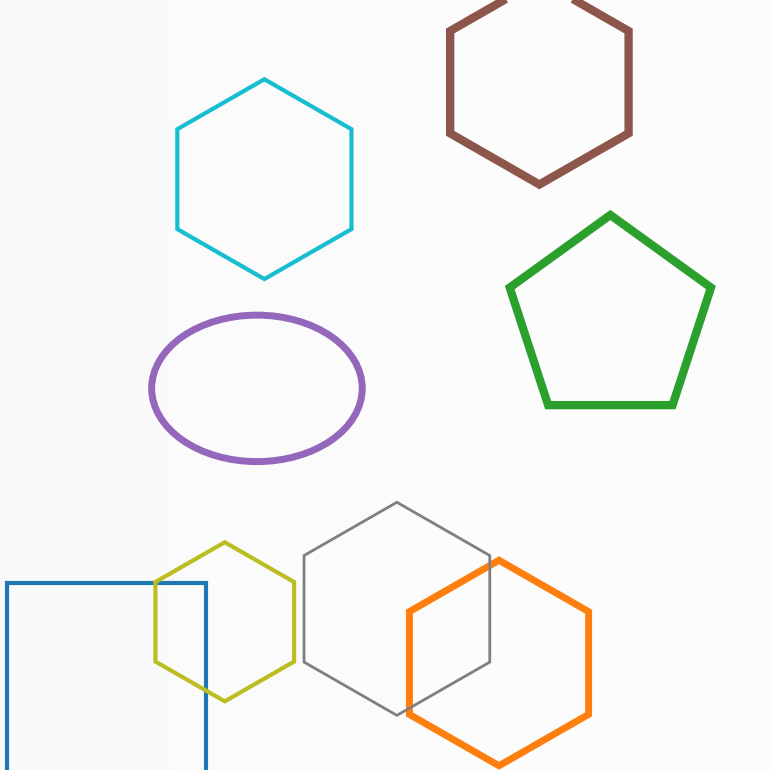[{"shape": "square", "thickness": 1.5, "radius": 0.64, "center": [0.137, 0.114]}, {"shape": "hexagon", "thickness": 2.5, "radius": 0.67, "center": [0.644, 0.139]}, {"shape": "pentagon", "thickness": 3, "radius": 0.68, "center": [0.788, 0.584]}, {"shape": "oval", "thickness": 2.5, "radius": 0.68, "center": [0.332, 0.496]}, {"shape": "hexagon", "thickness": 3, "radius": 0.66, "center": [0.696, 0.893]}, {"shape": "hexagon", "thickness": 1, "radius": 0.69, "center": [0.512, 0.209]}, {"shape": "hexagon", "thickness": 1.5, "radius": 0.52, "center": [0.29, 0.192]}, {"shape": "hexagon", "thickness": 1.5, "radius": 0.65, "center": [0.341, 0.767]}]